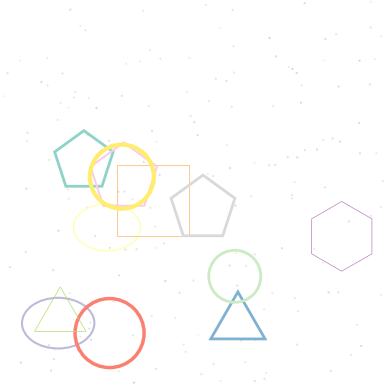[{"shape": "pentagon", "thickness": 2, "radius": 0.4, "center": [0.218, 0.581]}, {"shape": "oval", "thickness": 1, "radius": 0.44, "center": [0.278, 0.409]}, {"shape": "oval", "thickness": 1.5, "radius": 0.47, "center": [0.151, 0.161]}, {"shape": "circle", "thickness": 2.5, "radius": 0.45, "center": [0.285, 0.135]}, {"shape": "triangle", "thickness": 2, "radius": 0.41, "center": [0.618, 0.16]}, {"shape": "square", "thickness": 0.5, "radius": 0.47, "center": [0.398, 0.479]}, {"shape": "triangle", "thickness": 0.5, "radius": 0.39, "center": [0.157, 0.178]}, {"shape": "pentagon", "thickness": 1.5, "radius": 0.45, "center": [0.321, 0.539]}, {"shape": "pentagon", "thickness": 2, "radius": 0.44, "center": [0.527, 0.458]}, {"shape": "hexagon", "thickness": 0.5, "radius": 0.45, "center": [0.888, 0.386]}, {"shape": "circle", "thickness": 2, "radius": 0.34, "center": [0.61, 0.282]}, {"shape": "circle", "thickness": 3, "radius": 0.42, "center": [0.316, 0.541]}]